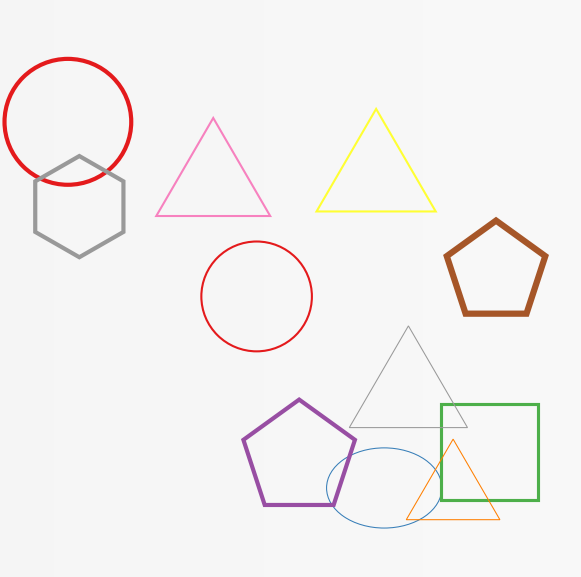[{"shape": "circle", "thickness": 1, "radius": 0.48, "center": [0.442, 0.486]}, {"shape": "circle", "thickness": 2, "radius": 0.55, "center": [0.117, 0.788]}, {"shape": "oval", "thickness": 0.5, "radius": 0.5, "center": [0.661, 0.154]}, {"shape": "square", "thickness": 1.5, "radius": 0.42, "center": [0.843, 0.216]}, {"shape": "pentagon", "thickness": 2, "radius": 0.5, "center": [0.515, 0.206]}, {"shape": "triangle", "thickness": 0.5, "radius": 0.46, "center": [0.78, 0.146]}, {"shape": "triangle", "thickness": 1, "radius": 0.59, "center": [0.647, 0.692]}, {"shape": "pentagon", "thickness": 3, "radius": 0.45, "center": [0.853, 0.528]}, {"shape": "triangle", "thickness": 1, "radius": 0.57, "center": [0.367, 0.682]}, {"shape": "triangle", "thickness": 0.5, "radius": 0.59, "center": [0.703, 0.317]}, {"shape": "hexagon", "thickness": 2, "radius": 0.44, "center": [0.137, 0.641]}]